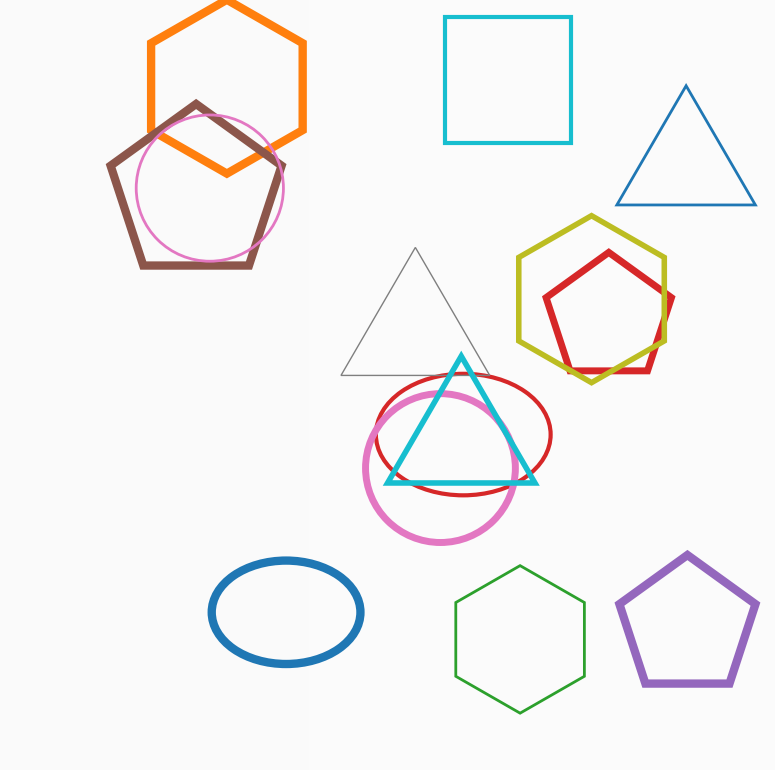[{"shape": "triangle", "thickness": 1, "radius": 0.52, "center": [0.885, 0.785]}, {"shape": "oval", "thickness": 3, "radius": 0.48, "center": [0.369, 0.205]}, {"shape": "hexagon", "thickness": 3, "radius": 0.56, "center": [0.293, 0.887]}, {"shape": "hexagon", "thickness": 1, "radius": 0.48, "center": [0.671, 0.17]}, {"shape": "pentagon", "thickness": 2.5, "radius": 0.43, "center": [0.786, 0.587]}, {"shape": "oval", "thickness": 1.5, "radius": 0.56, "center": [0.598, 0.436]}, {"shape": "pentagon", "thickness": 3, "radius": 0.46, "center": [0.887, 0.187]}, {"shape": "pentagon", "thickness": 3, "radius": 0.58, "center": [0.253, 0.749]}, {"shape": "circle", "thickness": 2.5, "radius": 0.48, "center": [0.568, 0.392]}, {"shape": "circle", "thickness": 1, "radius": 0.47, "center": [0.271, 0.756]}, {"shape": "triangle", "thickness": 0.5, "radius": 0.55, "center": [0.536, 0.568]}, {"shape": "hexagon", "thickness": 2, "radius": 0.54, "center": [0.763, 0.611]}, {"shape": "triangle", "thickness": 2, "radius": 0.55, "center": [0.595, 0.428]}, {"shape": "square", "thickness": 1.5, "radius": 0.41, "center": [0.656, 0.896]}]